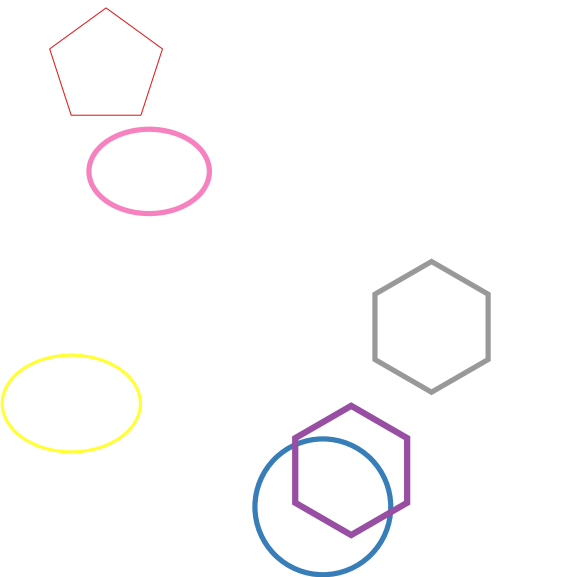[{"shape": "pentagon", "thickness": 0.5, "radius": 0.51, "center": [0.184, 0.883]}, {"shape": "circle", "thickness": 2.5, "radius": 0.59, "center": [0.559, 0.122]}, {"shape": "hexagon", "thickness": 3, "radius": 0.56, "center": [0.608, 0.185]}, {"shape": "oval", "thickness": 1.5, "radius": 0.6, "center": [0.124, 0.3]}, {"shape": "oval", "thickness": 2.5, "radius": 0.52, "center": [0.258, 0.702]}, {"shape": "hexagon", "thickness": 2.5, "radius": 0.57, "center": [0.747, 0.433]}]